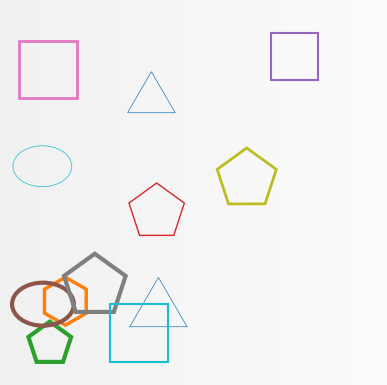[{"shape": "triangle", "thickness": 0.5, "radius": 0.43, "center": [0.409, 0.194]}, {"shape": "triangle", "thickness": 0.5, "radius": 0.36, "center": [0.391, 0.743]}, {"shape": "hexagon", "thickness": 2.5, "radius": 0.31, "center": [0.169, 0.218]}, {"shape": "pentagon", "thickness": 3, "radius": 0.29, "center": [0.128, 0.107]}, {"shape": "pentagon", "thickness": 1, "radius": 0.38, "center": [0.404, 0.449]}, {"shape": "square", "thickness": 1.5, "radius": 0.3, "center": [0.76, 0.853]}, {"shape": "oval", "thickness": 3, "radius": 0.4, "center": [0.111, 0.21]}, {"shape": "square", "thickness": 2, "radius": 0.37, "center": [0.124, 0.82]}, {"shape": "pentagon", "thickness": 3, "radius": 0.42, "center": [0.245, 0.257]}, {"shape": "pentagon", "thickness": 2, "radius": 0.4, "center": [0.637, 0.535]}, {"shape": "square", "thickness": 1.5, "radius": 0.38, "center": [0.359, 0.136]}, {"shape": "oval", "thickness": 0.5, "radius": 0.38, "center": [0.109, 0.568]}]